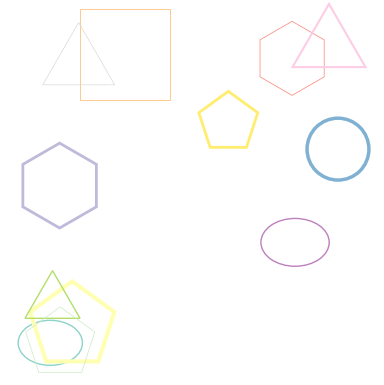[{"shape": "oval", "thickness": 1, "radius": 0.42, "center": [0.131, 0.11]}, {"shape": "pentagon", "thickness": 3, "radius": 0.58, "center": [0.188, 0.154]}, {"shape": "hexagon", "thickness": 2, "radius": 0.55, "center": [0.155, 0.518]}, {"shape": "hexagon", "thickness": 0.5, "radius": 0.48, "center": [0.759, 0.848]}, {"shape": "circle", "thickness": 2.5, "radius": 0.4, "center": [0.878, 0.613]}, {"shape": "square", "thickness": 0.5, "radius": 0.59, "center": [0.325, 0.859]}, {"shape": "triangle", "thickness": 1, "radius": 0.41, "center": [0.136, 0.214]}, {"shape": "triangle", "thickness": 1.5, "radius": 0.55, "center": [0.855, 0.88]}, {"shape": "triangle", "thickness": 0.5, "radius": 0.54, "center": [0.204, 0.834]}, {"shape": "oval", "thickness": 1, "radius": 0.44, "center": [0.766, 0.371]}, {"shape": "pentagon", "thickness": 0.5, "radius": 0.47, "center": [0.156, 0.108]}, {"shape": "pentagon", "thickness": 2, "radius": 0.4, "center": [0.593, 0.682]}]